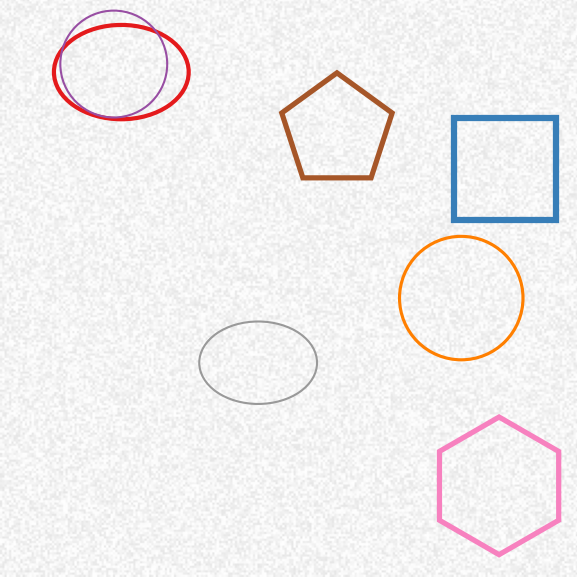[{"shape": "oval", "thickness": 2, "radius": 0.58, "center": [0.21, 0.874]}, {"shape": "square", "thickness": 3, "radius": 0.44, "center": [0.874, 0.706]}, {"shape": "circle", "thickness": 1, "radius": 0.46, "center": [0.197, 0.888]}, {"shape": "circle", "thickness": 1.5, "radius": 0.53, "center": [0.799, 0.483]}, {"shape": "pentagon", "thickness": 2.5, "radius": 0.5, "center": [0.583, 0.772]}, {"shape": "hexagon", "thickness": 2.5, "radius": 0.6, "center": [0.864, 0.158]}, {"shape": "oval", "thickness": 1, "radius": 0.51, "center": [0.447, 0.371]}]